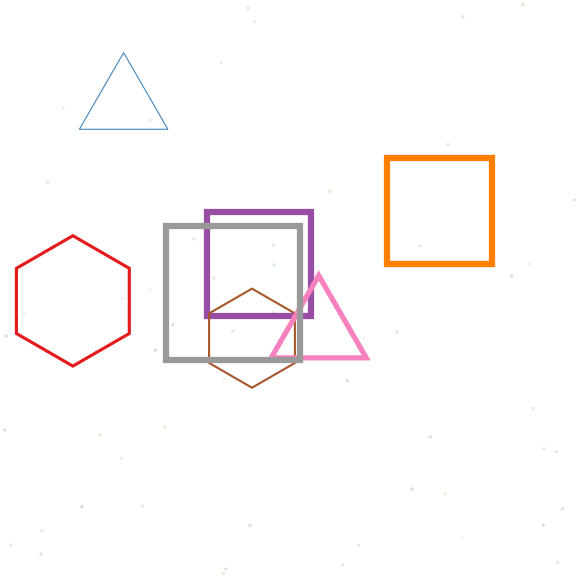[{"shape": "hexagon", "thickness": 1.5, "radius": 0.56, "center": [0.126, 0.478]}, {"shape": "triangle", "thickness": 0.5, "radius": 0.44, "center": [0.214, 0.82]}, {"shape": "square", "thickness": 3, "radius": 0.45, "center": [0.448, 0.542]}, {"shape": "square", "thickness": 3, "radius": 0.46, "center": [0.761, 0.634]}, {"shape": "hexagon", "thickness": 1, "radius": 0.43, "center": [0.436, 0.414]}, {"shape": "triangle", "thickness": 2.5, "radius": 0.48, "center": [0.552, 0.427]}, {"shape": "square", "thickness": 3, "radius": 0.58, "center": [0.403, 0.492]}]